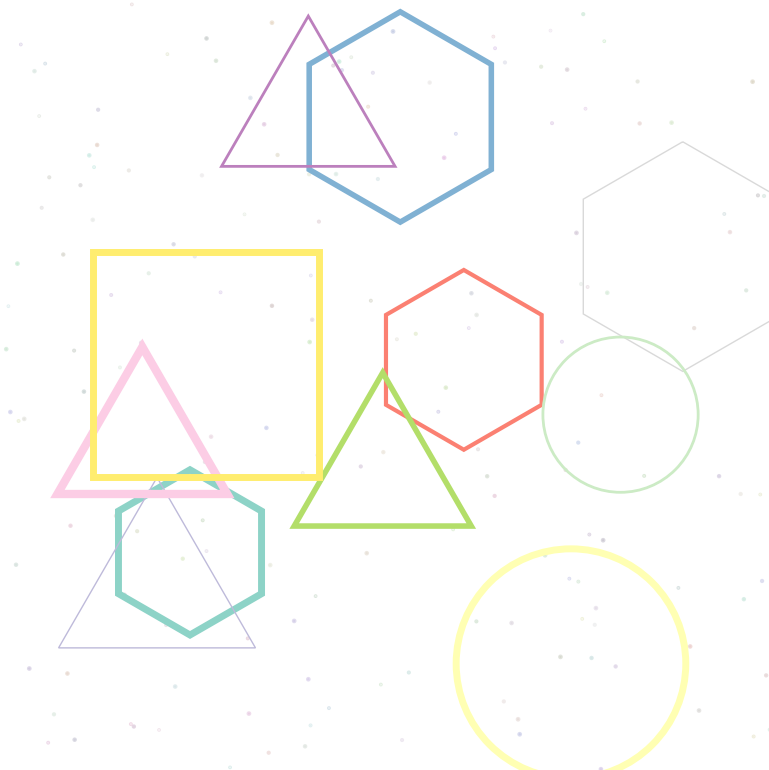[{"shape": "hexagon", "thickness": 2.5, "radius": 0.54, "center": [0.247, 0.283]}, {"shape": "circle", "thickness": 2.5, "radius": 0.75, "center": [0.742, 0.138]}, {"shape": "triangle", "thickness": 0.5, "radius": 0.74, "center": [0.204, 0.232]}, {"shape": "hexagon", "thickness": 1.5, "radius": 0.58, "center": [0.602, 0.533]}, {"shape": "hexagon", "thickness": 2, "radius": 0.68, "center": [0.52, 0.848]}, {"shape": "triangle", "thickness": 2, "radius": 0.66, "center": [0.497, 0.383]}, {"shape": "triangle", "thickness": 3, "radius": 0.64, "center": [0.185, 0.422]}, {"shape": "hexagon", "thickness": 0.5, "radius": 0.75, "center": [0.887, 0.667]}, {"shape": "triangle", "thickness": 1, "radius": 0.65, "center": [0.4, 0.849]}, {"shape": "circle", "thickness": 1, "radius": 0.5, "center": [0.806, 0.461]}, {"shape": "square", "thickness": 2.5, "radius": 0.73, "center": [0.267, 0.527]}]